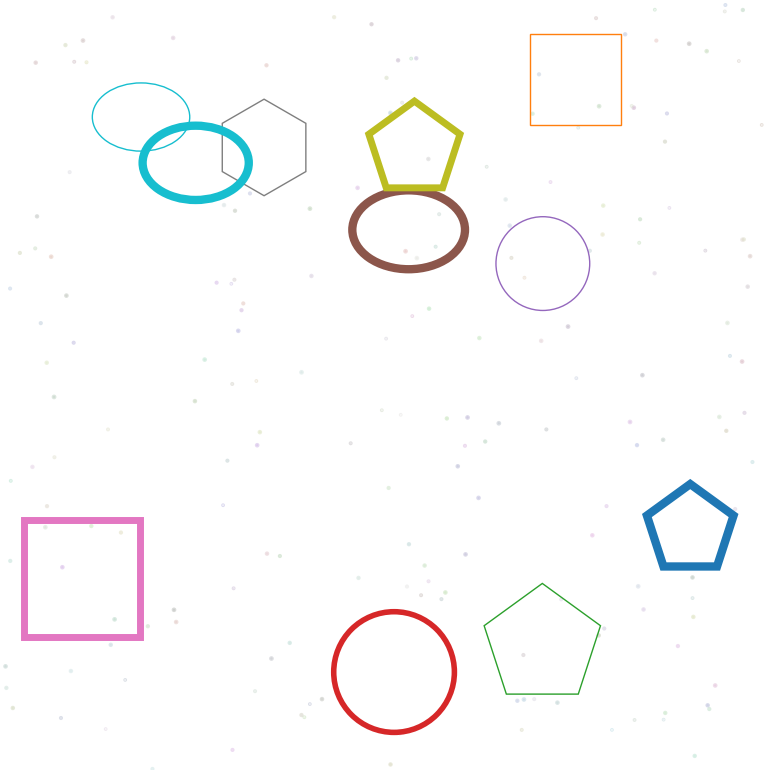[{"shape": "pentagon", "thickness": 3, "radius": 0.3, "center": [0.896, 0.312]}, {"shape": "square", "thickness": 0.5, "radius": 0.3, "center": [0.748, 0.897]}, {"shape": "pentagon", "thickness": 0.5, "radius": 0.4, "center": [0.704, 0.163]}, {"shape": "circle", "thickness": 2, "radius": 0.39, "center": [0.512, 0.127]}, {"shape": "circle", "thickness": 0.5, "radius": 0.3, "center": [0.705, 0.658]}, {"shape": "oval", "thickness": 3, "radius": 0.37, "center": [0.531, 0.702]}, {"shape": "square", "thickness": 2.5, "radius": 0.38, "center": [0.106, 0.249]}, {"shape": "hexagon", "thickness": 0.5, "radius": 0.31, "center": [0.343, 0.809]}, {"shape": "pentagon", "thickness": 2.5, "radius": 0.31, "center": [0.538, 0.806]}, {"shape": "oval", "thickness": 0.5, "radius": 0.32, "center": [0.183, 0.848]}, {"shape": "oval", "thickness": 3, "radius": 0.34, "center": [0.254, 0.789]}]